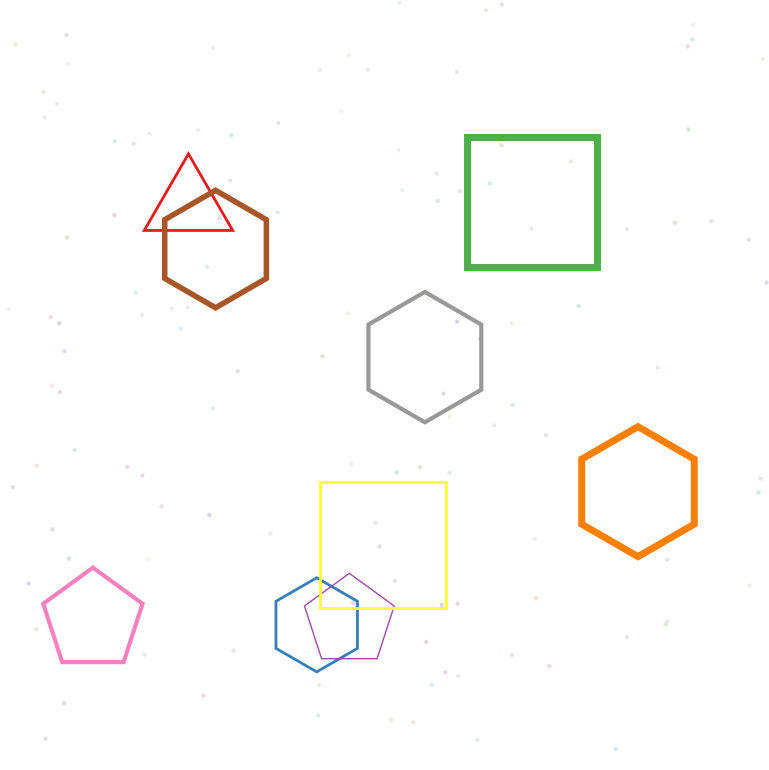[{"shape": "triangle", "thickness": 1, "radius": 0.33, "center": [0.245, 0.734]}, {"shape": "hexagon", "thickness": 1, "radius": 0.31, "center": [0.411, 0.189]}, {"shape": "square", "thickness": 2.5, "radius": 0.42, "center": [0.691, 0.737]}, {"shape": "pentagon", "thickness": 0.5, "radius": 0.31, "center": [0.454, 0.194]}, {"shape": "hexagon", "thickness": 2.5, "radius": 0.42, "center": [0.829, 0.361]}, {"shape": "square", "thickness": 1, "radius": 0.41, "center": [0.497, 0.292]}, {"shape": "hexagon", "thickness": 2, "radius": 0.38, "center": [0.28, 0.677]}, {"shape": "pentagon", "thickness": 1.5, "radius": 0.34, "center": [0.121, 0.195]}, {"shape": "hexagon", "thickness": 1.5, "radius": 0.42, "center": [0.552, 0.536]}]